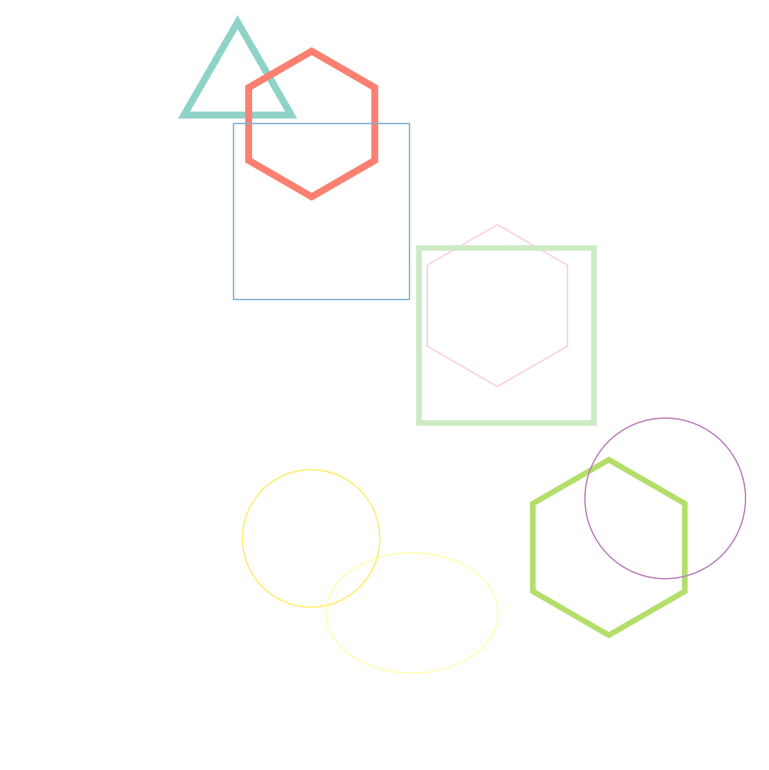[{"shape": "triangle", "thickness": 2.5, "radius": 0.4, "center": [0.309, 0.891]}, {"shape": "oval", "thickness": 0.5, "radius": 0.56, "center": [0.535, 0.204]}, {"shape": "hexagon", "thickness": 2.5, "radius": 0.47, "center": [0.405, 0.839]}, {"shape": "square", "thickness": 0.5, "radius": 0.57, "center": [0.417, 0.726]}, {"shape": "hexagon", "thickness": 2, "radius": 0.57, "center": [0.791, 0.289]}, {"shape": "hexagon", "thickness": 0.5, "radius": 0.53, "center": [0.646, 0.603]}, {"shape": "circle", "thickness": 0.5, "radius": 0.52, "center": [0.864, 0.353]}, {"shape": "square", "thickness": 2, "radius": 0.57, "center": [0.658, 0.564]}, {"shape": "circle", "thickness": 0.5, "radius": 0.45, "center": [0.404, 0.301]}]